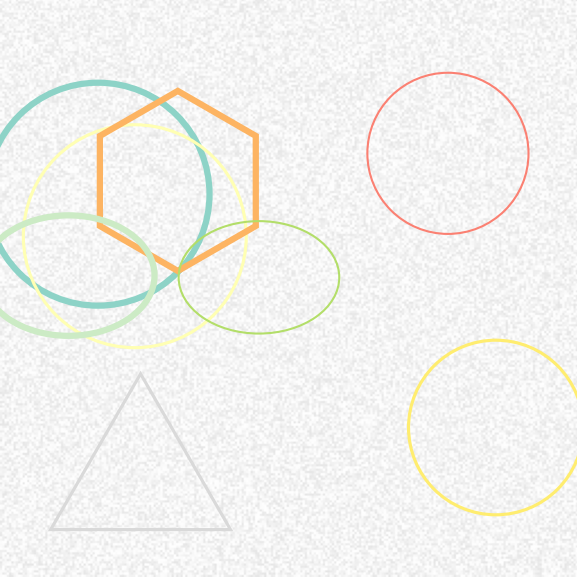[{"shape": "circle", "thickness": 3, "radius": 0.97, "center": [0.17, 0.663]}, {"shape": "circle", "thickness": 1.5, "radius": 0.97, "center": [0.233, 0.59]}, {"shape": "circle", "thickness": 1, "radius": 0.7, "center": [0.776, 0.734]}, {"shape": "hexagon", "thickness": 3, "radius": 0.78, "center": [0.308, 0.686]}, {"shape": "oval", "thickness": 1, "radius": 0.7, "center": [0.448, 0.519]}, {"shape": "triangle", "thickness": 1.5, "radius": 0.9, "center": [0.243, 0.172]}, {"shape": "oval", "thickness": 3, "radius": 0.75, "center": [0.119, 0.522]}, {"shape": "circle", "thickness": 1.5, "radius": 0.76, "center": [0.859, 0.259]}]